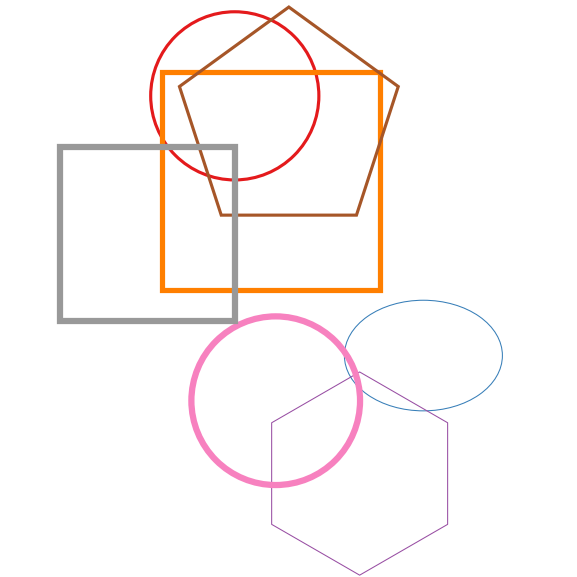[{"shape": "circle", "thickness": 1.5, "radius": 0.73, "center": [0.407, 0.833]}, {"shape": "oval", "thickness": 0.5, "radius": 0.68, "center": [0.733, 0.383]}, {"shape": "hexagon", "thickness": 0.5, "radius": 0.88, "center": [0.623, 0.179]}, {"shape": "square", "thickness": 2.5, "radius": 0.94, "center": [0.469, 0.686]}, {"shape": "pentagon", "thickness": 1.5, "radius": 1.0, "center": [0.5, 0.788]}, {"shape": "circle", "thickness": 3, "radius": 0.73, "center": [0.477, 0.305]}, {"shape": "square", "thickness": 3, "radius": 0.76, "center": [0.256, 0.594]}]